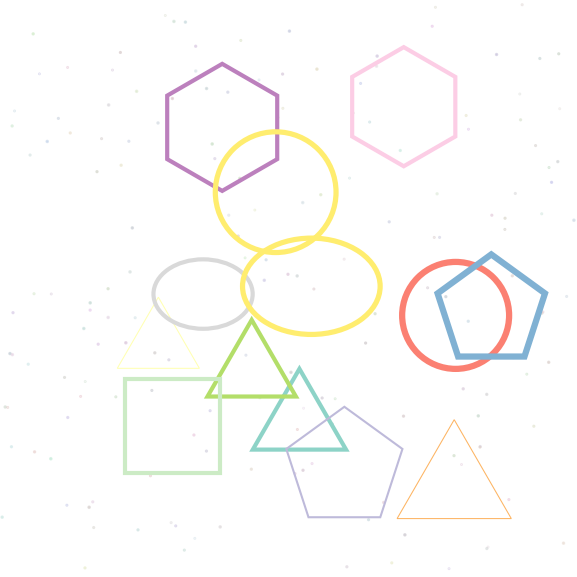[{"shape": "triangle", "thickness": 2, "radius": 0.47, "center": [0.518, 0.267]}, {"shape": "triangle", "thickness": 0.5, "radius": 0.41, "center": [0.274, 0.402]}, {"shape": "pentagon", "thickness": 1, "radius": 0.53, "center": [0.596, 0.189]}, {"shape": "circle", "thickness": 3, "radius": 0.46, "center": [0.789, 0.453]}, {"shape": "pentagon", "thickness": 3, "radius": 0.49, "center": [0.851, 0.461]}, {"shape": "triangle", "thickness": 0.5, "radius": 0.57, "center": [0.787, 0.158]}, {"shape": "triangle", "thickness": 2, "radius": 0.44, "center": [0.436, 0.357]}, {"shape": "hexagon", "thickness": 2, "radius": 0.52, "center": [0.699, 0.814]}, {"shape": "oval", "thickness": 2, "radius": 0.43, "center": [0.352, 0.49]}, {"shape": "hexagon", "thickness": 2, "radius": 0.55, "center": [0.385, 0.779]}, {"shape": "square", "thickness": 2, "radius": 0.41, "center": [0.299, 0.261]}, {"shape": "oval", "thickness": 2.5, "radius": 0.6, "center": [0.539, 0.503]}, {"shape": "circle", "thickness": 2.5, "radius": 0.52, "center": [0.477, 0.666]}]